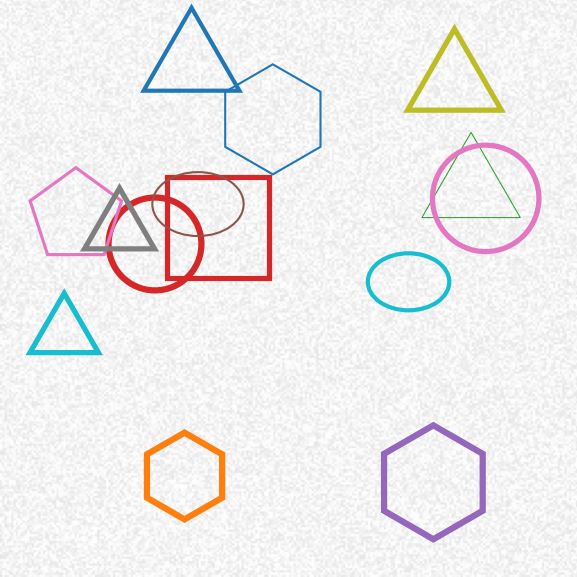[{"shape": "hexagon", "thickness": 1, "radius": 0.48, "center": [0.472, 0.792]}, {"shape": "triangle", "thickness": 2, "radius": 0.48, "center": [0.332, 0.89]}, {"shape": "hexagon", "thickness": 3, "radius": 0.38, "center": [0.32, 0.175]}, {"shape": "triangle", "thickness": 0.5, "radius": 0.49, "center": [0.816, 0.672]}, {"shape": "square", "thickness": 2.5, "radius": 0.44, "center": [0.377, 0.605]}, {"shape": "circle", "thickness": 3, "radius": 0.4, "center": [0.268, 0.577]}, {"shape": "hexagon", "thickness": 3, "radius": 0.49, "center": [0.75, 0.164]}, {"shape": "oval", "thickness": 1, "radius": 0.4, "center": [0.343, 0.646]}, {"shape": "circle", "thickness": 2.5, "radius": 0.46, "center": [0.841, 0.656]}, {"shape": "pentagon", "thickness": 1.5, "radius": 0.42, "center": [0.131, 0.626]}, {"shape": "triangle", "thickness": 2.5, "radius": 0.35, "center": [0.207, 0.603]}, {"shape": "triangle", "thickness": 2.5, "radius": 0.47, "center": [0.787, 0.855]}, {"shape": "oval", "thickness": 2, "radius": 0.35, "center": [0.707, 0.511]}, {"shape": "triangle", "thickness": 2.5, "radius": 0.34, "center": [0.111, 0.423]}]